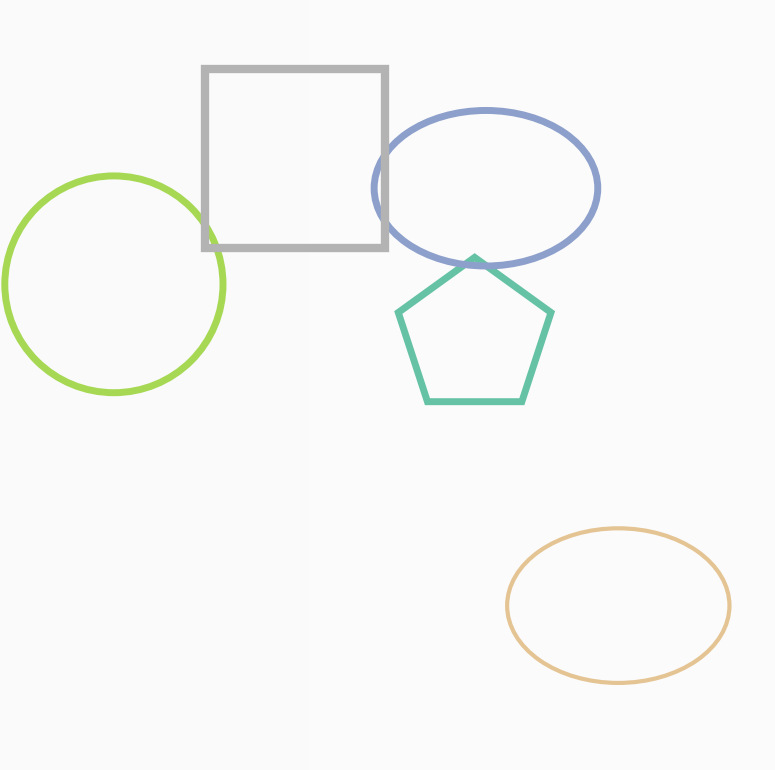[{"shape": "pentagon", "thickness": 2.5, "radius": 0.52, "center": [0.612, 0.562]}, {"shape": "oval", "thickness": 2.5, "radius": 0.72, "center": [0.627, 0.756]}, {"shape": "circle", "thickness": 2.5, "radius": 0.7, "center": [0.147, 0.631]}, {"shape": "oval", "thickness": 1.5, "radius": 0.72, "center": [0.798, 0.213]}, {"shape": "square", "thickness": 3, "radius": 0.58, "center": [0.38, 0.794]}]